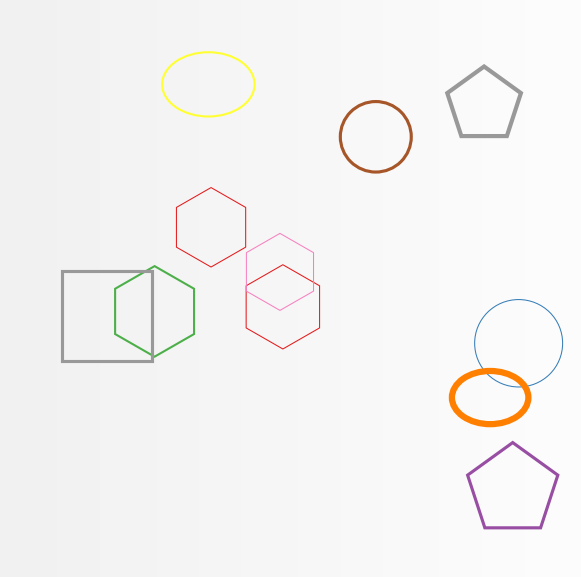[{"shape": "hexagon", "thickness": 0.5, "radius": 0.36, "center": [0.487, 0.468]}, {"shape": "hexagon", "thickness": 0.5, "radius": 0.34, "center": [0.363, 0.606]}, {"shape": "circle", "thickness": 0.5, "radius": 0.38, "center": [0.892, 0.405]}, {"shape": "hexagon", "thickness": 1, "radius": 0.39, "center": [0.266, 0.46]}, {"shape": "pentagon", "thickness": 1.5, "radius": 0.41, "center": [0.882, 0.151]}, {"shape": "oval", "thickness": 3, "radius": 0.33, "center": [0.843, 0.311]}, {"shape": "oval", "thickness": 1, "radius": 0.4, "center": [0.359, 0.853]}, {"shape": "circle", "thickness": 1.5, "radius": 0.31, "center": [0.647, 0.762]}, {"shape": "hexagon", "thickness": 0.5, "radius": 0.33, "center": [0.482, 0.528]}, {"shape": "square", "thickness": 1.5, "radius": 0.39, "center": [0.184, 0.452]}, {"shape": "pentagon", "thickness": 2, "radius": 0.33, "center": [0.833, 0.817]}]